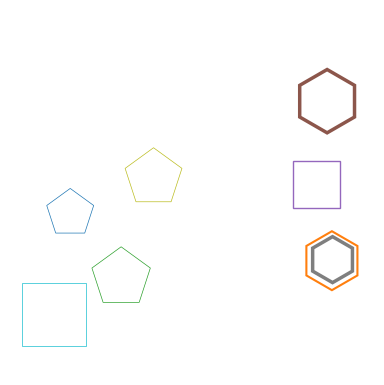[{"shape": "pentagon", "thickness": 0.5, "radius": 0.32, "center": [0.182, 0.446]}, {"shape": "hexagon", "thickness": 1.5, "radius": 0.38, "center": [0.862, 0.323]}, {"shape": "pentagon", "thickness": 0.5, "radius": 0.4, "center": [0.315, 0.279]}, {"shape": "square", "thickness": 1, "radius": 0.31, "center": [0.822, 0.52]}, {"shape": "hexagon", "thickness": 2.5, "radius": 0.41, "center": [0.85, 0.737]}, {"shape": "hexagon", "thickness": 2.5, "radius": 0.3, "center": [0.864, 0.326]}, {"shape": "pentagon", "thickness": 0.5, "radius": 0.39, "center": [0.399, 0.539]}, {"shape": "square", "thickness": 0.5, "radius": 0.41, "center": [0.14, 0.183]}]